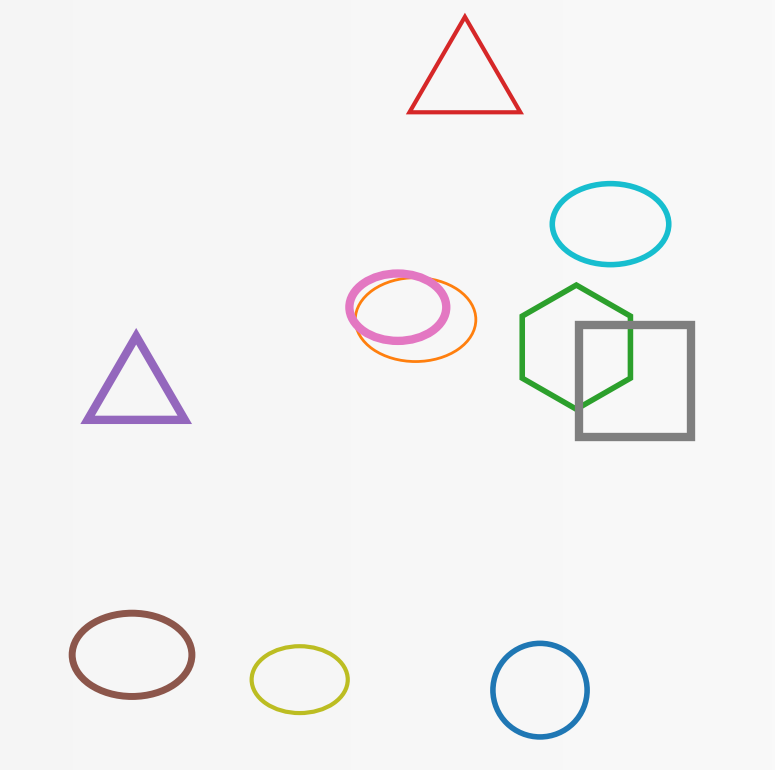[{"shape": "circle", "thickness": 2, "radius": 0.3, "center": [0.697, 0.104]}, {"shape": "oval", "thickness": 1, "radius": 0.39, "center": [0.536, 0.585]}, {"shape": "hexagon", "thickness": 2, "radius": 0.4, "center": [0.744, 0.549]}, {"shape": "triangle", "thickness": 1.5, "radius": 0.41, "center": [0.6, 0.895]}, {"shape": "triangle", "thickness": 3, "radius": 0.36, "center": [0.176, 0.491]}, {"shape": "oval", "thickness": 2.5, "radius": 0.39, "center": [0.17, 0.15]}, {"shape": "oval", "thickness": 3, "radius": 0.31, "center": [0.513, 0.601]}, {"shape": "square", "thickness": 3, "radius": 0.36, "center": [0.819, 0.505]}, {"shape": "oval", "thickness": 1.5, "radius": 0.31, "center": [0.387, 0.117]}, {"shape": "oval", "thickness": 2, "radius": 0.38, "center": [0.788, 0.709]}]